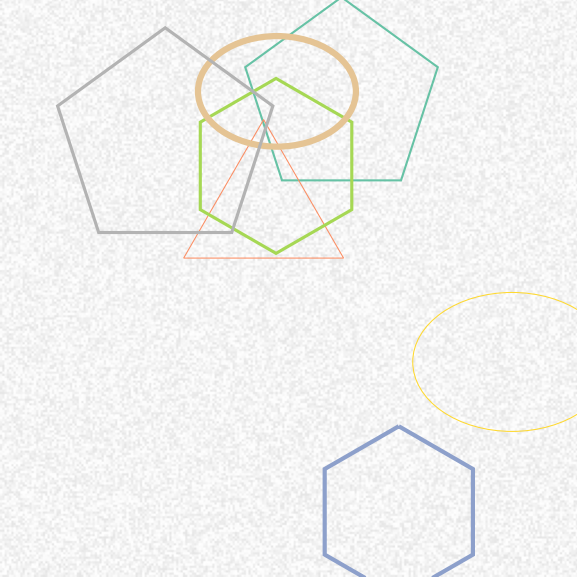[{"shape": "pentagon", "thickness": 1, "radius": 0.88, "center": [0.591, 0.829]}, {"shape": "triangle", "thickness": 0.5, "radius": 0.8, "center": [0.456, 0.632]}, {"shape": "hexagon", "thickness": 2, "radius": 0.74, "center": [0.691, 0.113]}, {"shape": "hexagon", "thickness": 1.5, "radius": 0.76, "center": [0.478, 0.712]}, {"shape": "oval", "thickness": 0.5, "radius": 0.86, "center": [0.887, 0.372]}, {"shape": "oval", "thickness": 3, "radius": 0.68, "center": [0.48, 0.841]}, {"shape": "pentagon", "thickness": 1.5, "radius": 0.98, "center": [0.286, 0.755]}]